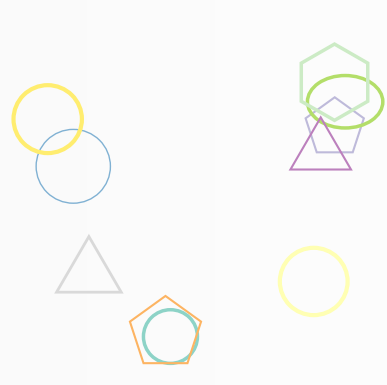[{"shape": "circle", "thickness": 2.5, "radius": 0.35, "center": [0.44, 0.126]}, {"shape": "circle", "thickness": 3, "radius": 0.44, "center": [0.81, 0.269]}, {"shape": "pentagon", "thickness": 1.5, "radius": 0.4, "center": [0.864, 0.668]}, {"shape": "circle", "thickness": 1, "radius": 0.48, "center": [0.189, 0.568]}, {"shape": "pentagon", "thickness": 1.5, "radius": 0.48, "center": [0.427, 0.135]}, {"shape": "oval", "thickness": 2.5, "radius": 0.49, "center": [0.891, 0.736]}, {"shape": "triangle", "thickness": 2, "radius": 0.48, "center": [0.229, 0.289]}, {"shape": "triangle", "thickness": 1.5, "radius": 0.45, "center": [0.828, 0.605]}, {"shape": "hexagon", "thickness": 2.5, "radius": 0.5, "center": [0.863, 0.786]}, {"shape": "circle", "thickness": 3, "radius": 0.44, "center": [0.123, 0.691]}]